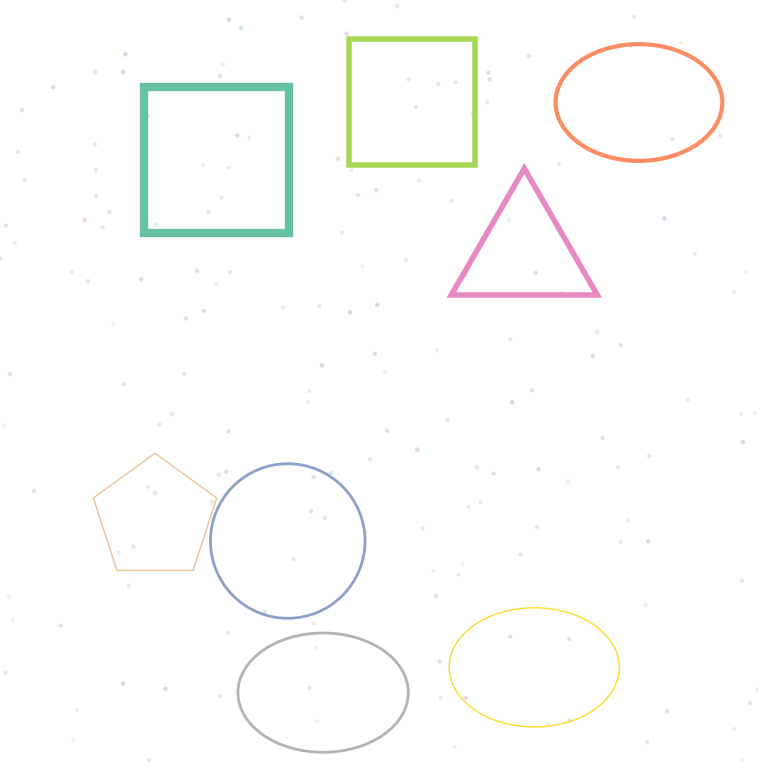[{"shape": "square", "thickness": 3, "radius": 0.47, "center": [0.281, 0.792]}, {"shape": "oval", "thickness": 1.5, "radius": 0.54, "center": [0.83, 0.867]}, {"shape": "circle", "thickness": 1, "radius": 0.5, "center": [0.374, 0.297]}, {"shape": "triangle", "thickness": 2, "radius": 0.55, "center": [0.681, 0.672]}, {"shape": "square", "thickness": 2, "radius": 0.41, "center": [0.535, 0.868]}, {"shape": "oval", "thickness": 0.5, "radius": 0.55, "center": [0.694, 0.133]}, {"shape": "pentagon", "thickness": 0.5, "radius": 0.42, "center": [0.201, 0.327]}, {"shape": "oval", "thickness": 1, "radius": 0.55, "center": [0.42, 0.1]}]